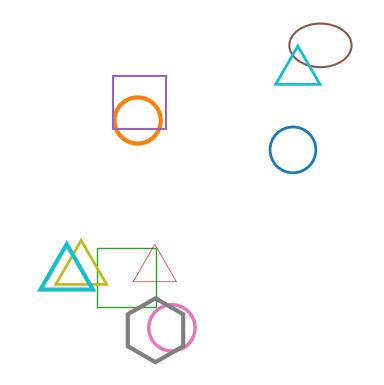[{"shape": "circle", "thickness": 2, "radius": 0.3, "center": [0.761, 0.611]}, {"shape": "circle", "thickness": 3, "radius": 0.3, "center": [0.357, 0.687]}, {"shape": "square", "thickness": 1, "radius": 0.38, "center": [0.329, 0.279]}, {"shape": "triangle", "thickness": 0.5, "radius": 0.32, "center": [0.402, 0.301]}, {"shape": "square", "thickness": 1.5, "radius": 0.34, "center": [0.363, 0.734]}, {"shape": "oval", "thickness": 1.5, "radius": 0.4, "center": [0.832, 0.882]}, {"shape": "circle", "thickness": 2.5, "radius": 0.3, "center": [0.447, 0.148]}, {"shape": "hexagon", "thickness": 3, "radius": 0.41, "center": [0.404, 0.142]}, {"shape": "triangle", "thickness": 2, "radius": 0.38, "center": [0.211, 0.299]}, {"shape": "triangle", "thickness": 3, "radius": 0.39, "center": [0.173, 0.287]}, {"shape": "triangle", "thickness": 2, "radius": 0.33, "center": [0.774, 0.814]}]